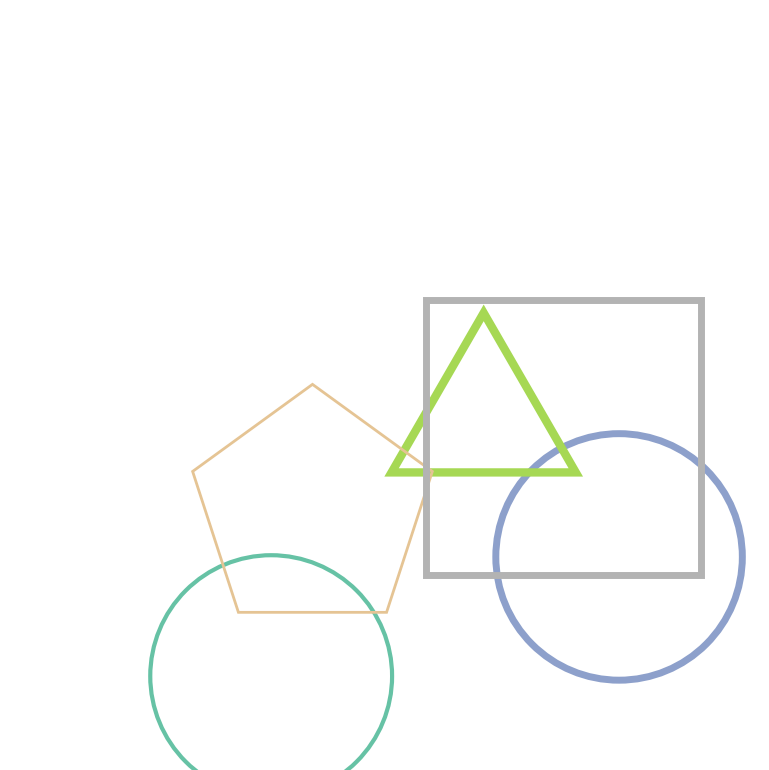[{"shape": "circle", "thickness": 1.5, "radius": 0.79, "center": [0.352, 0.122]}, {"shape": "circle", "thickness": 2.5, "radius": 0.8, "center": [0.804, 0.277]}, {"shape": "triangle", "thickness": 3, "radius": 0.69, "center": [0.628, 0.456]}, {"shape": "pentagon", "thickness": 1, "radius": 0.82, "center": [0.406, 0.337]}, {"shape": "square", "thickness": 2.5, "radius": 0.89, "center": [0.732, 0.432]}]